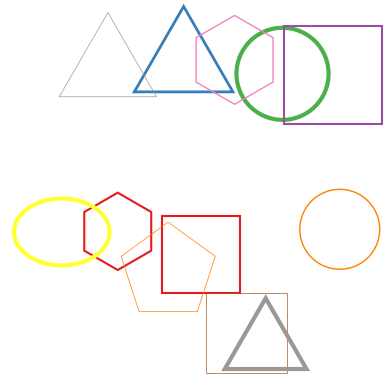[{"shape": "square", "thickness": 1.5, "radius": 0.5, "center": [0.523, 0.339]}, {"shape": "hexagon", "thickness": 1.5, "radius": 0.5, "center": [0.306, 0.399]}, {"shape": "triangle", "thickness": 2, "radius": 0.74, "center": [0.477, 0.835]}, {"shape": "circle", "thickness": 3, "radius": 0.6, "center": [0.734, 0.808]}, {"shape": "square", "thickness": 1.5, "radius": 0.64, "center": [0.864, 0.805]}, {"shape": "circle", "thickness": 1, "radius": 0.52, "center": [0.882, 0.404]}, {"shape": "pentagon", "thickness": 0.5, "radius": 0.64, "center": [0.437, 0.294]}, {"shape": "oval", "thickness": 3, "radius": 0.62, "center": [0.161, 0.397]}, {"shape": "square", "thickness": 0.5, "radius": 0.52, "center": [0.64, 0.135]}, {"shape": "hexagon", "thickness": 1, "radius": 0.58, "center": [0.609, 0.845]}, {"shape": "triangle", "thickness": 0.5, "radius": 0.73, "center": [0.28, 0.822]}, {"shape": "triangle", "thickness": 3, "radius": 0.61, "center": [0.69, 0.103]}]